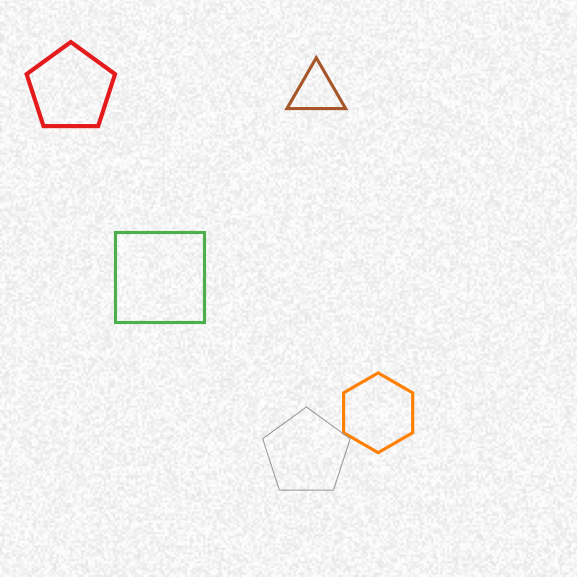[{"shape": "pentagon", "thickness": 2, "radius": 0.4, "center": [0.123, 0.846]}, {"shape": "square", "thickness": 1.5, "radius": 0.39, "center": [0.276, 0.52]}, {"shape": "hexagon", "thickness": 1.5, "radius": 0.35, "center": [0.655, 0.284]}, {"shape": "triangle", "thickness": 1.5, "radius": 0.29, "center": [0.548, 0.84]}, {"shape": "pentagon", "thickness": 0.5, "radius": 0.4, "center": [0.531, 0.215]}]